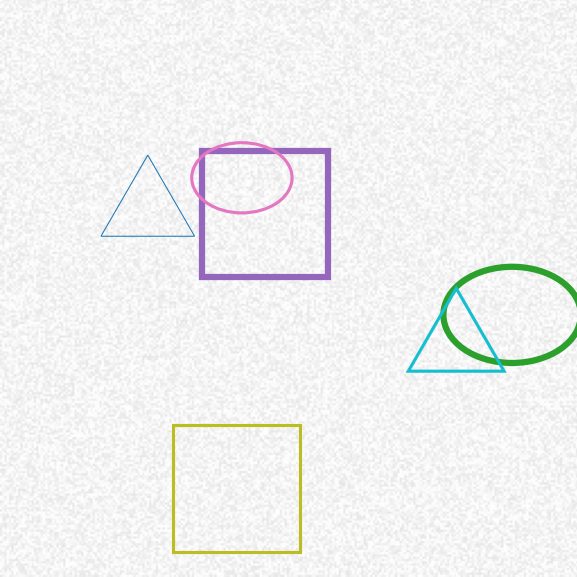[{"shape": "triangle", "thickness": 0.5, "radius": 0.47, "center": [0.256, 0.637]}, {"shape": "oval", "thickness": 3, "radius": 0.59, "center": [0.887, 0.454]}, {"shape": "square", "thickness": 3, "radius": 0.55, "center": [0.459, 0.628]}, {"shape": "oval", "thickness": 1.5, "radius": 0.43, "center": [0.419, 0.691]}, {"shape": "square", "thickness": 1.5, "radius": 0.55, "center": [0.41, 0.154]}, {"shape": "triangle", "thickness": 1.5, "radius": 0.48, "center": [0.79, 0.404]}]